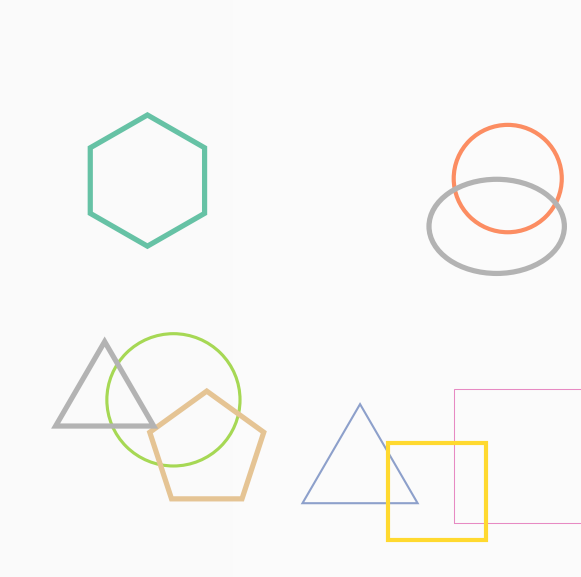[{"shape": "hexagon", "thickness": 2.5, "radius": 0.57, "center": [0.254, 0.686]}, {"shape": "circle", "thickness": 2, "radius": 0.46, "center": [0.874, 0.69]}, {"shape": "triangle", "thickness": 1, "radius": 0.57, "center": [0.619, 0.185]}, {"shape": "square", "thickness": 0.5, "radius": 0.58, "center": [0.897, 0.21]}, {"shape": "circle", "thickness": 1.5, "radius": 0.57, "center": [0.298, 0.307]}, {"shape": "square", "thickness": 2, "radius": 0.42, "center": [0.751, 0.148]}, {"shape": "pentagon", "thickness": 2.5, "radius": 0.52, "center": [0.356, 0.219]}, {"shape": "oval", "thickness": 2.5, "radius": 0.58, "center": [0.855, 0.607]}, {"shape": "triangle", "thickness": 2.5, "radius": 0.49, "center": [0.18, 0.31]}]